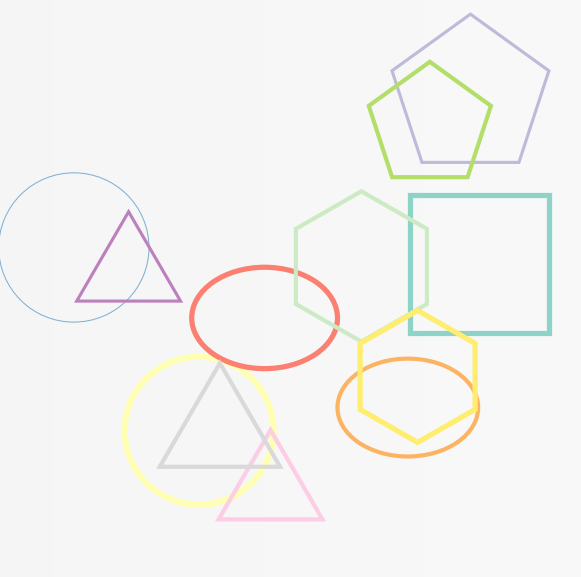[{"shape": "square", "thickness": 2.5, "radius": 0.6, "center": [0.825, 0.542]}, {"shape": "circle", "thickness": 3, "radius": 0.64, "center": [0.342, 0.253]}, {"shape": "pentagon", "thickness": 1.5, "radius": 0.71, "center": [0.809, 0.833]}, {"shape": "oval", "thickness": 2.5, "radius": 0.63, "center": [0.455, 0.449]}, {"shape": "circle", "thickness": 0.5, "radius": 0.65, "center": [0.127, 0.571]}, {"shape": "oval", "thickness": 2, "radius": 0.61, "center": [0.702, 0.293]}, {"shape": "pentagon", "thickness": 2, "radius": 0.55, "center": [0.74, 0.782]}, {"shape": "triangle", "thickness": 2, "radius": 0.52, "center": [0.465, 0.151]}, {"shape": "triangle", "thickness": 2, "radius": 0.6, "center": [0.378, 0.251]}, {"shape": "triangle", "thickness": 1.5, "radius": 0.52, "center": [0.221, 0.529]}, {"shape": "hexagon", "thickness": 2, "radius": 0.65, "center": [0.622, 0.538]}, {"shape": "hexagon", "thickness": 2.5, "radius": 0.57, "center": [0.718, 0.347]}]